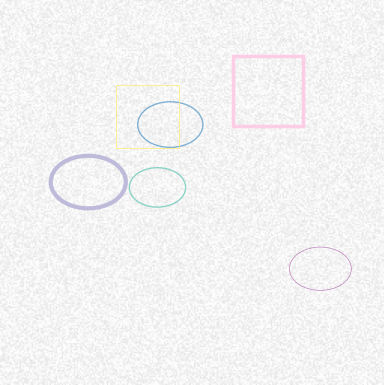[{"shape": "oval", "thickness": 1, "radius": 0.37, "center": [0.409, 0.513]}, {"shape": "oval", "thickness": 3, "radius": 0.49, "center": [0.229, 0.527]}, {"shape": "oval", "thickness": 1, "radius": 0.42, "center": [0.442, 0.676]}, {"shape": "square", "thickness": 2.5, "radius": 0.46, "center": [0.696, 0.763]}, {"shape": "oval", "thickness": 0.5, "radius": 0.4, "center": [0.832, 0.302]}, {"shape": "square", "thickness": 0.5, "radius": 0.41, "center": [0.383, 0.698]}]